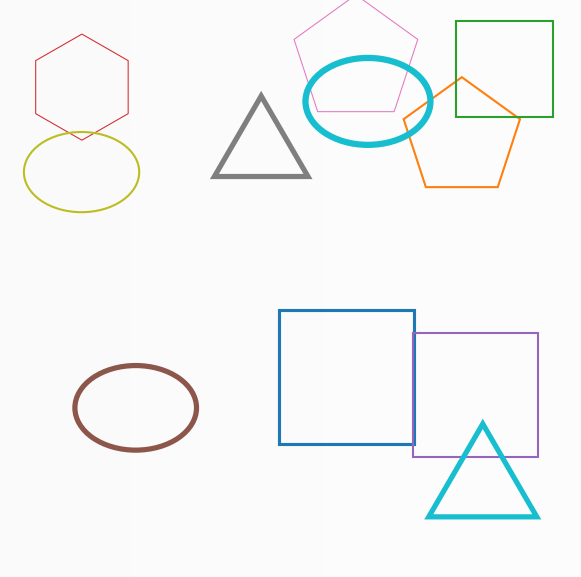[{"shape": "square", "thickness": 1.5, "radius": 0.58, "center": [0.597, 0.347]}, {"shape": "pentagon", "thickness": 1, "radius": 0.53, "center": [0.795, 0.76]}, {"shape": "square", "thickness": 1, "radius": 0.42, "center": [0.867, 0.879]}, {"shape": "hexagon", "thickness": 0.5, "radius": 0.46, "center": [0.141, 0.848]}, {"shape": "square", "thickness": 1, "radius": 0.53, "center": [0.818, 0.316]}, {"shape": "oval", "thickness": 2.5, "radius": 0.52, "center": [0.233, 0.293]}, {"shape": "pentagon", "thickness": 0.5, "radius": 0.56, "center": [0.612, 0.896]}, {"shape": "triangle", "thickness": 2.5, "radius": 0.46, "center": [0.449, 0.74]}, {"shape": "oval", "thickness": 1, "radius": 0.5, "center": [0.14, 0.701]}, {"shape": "oval", "thickness": 3, "radius": 0.54, "center": [0.633, 0.824]}, {"shape": "triangle", "thickness": 2.5, "radius": 0.54, "center": [0.831, 0.158]}]